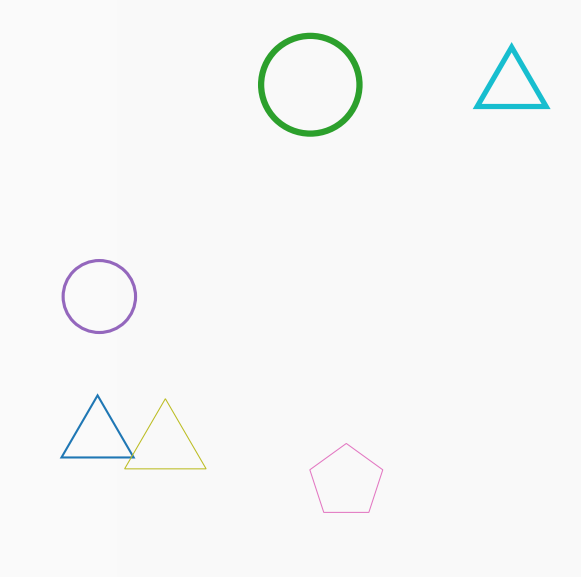[{"shape": "triangle", "thickness": 1, "radius": 0.36, "center": [0.168, 0.243]}, {"shape": "circle", "thickness": 3, "radius": 0.42, "center": [0.534, 0.852]}, {"shape": "circle", "thickness": 1.5, "radius": 0.31, "center": [0.171, 0.486]}, {"shape": "pentagon", "thickness": 0.5, "radius": 0.33, "center": [0.596, 0.165]}, {"shape": "triangle", "thickness": 0.5, "radius": 0.4, "center": [0.285, 0.228]}, {"shape": "triangle", "thickness": 2.5, "radius": 0.34, "center": [0.88, 0.849]}]